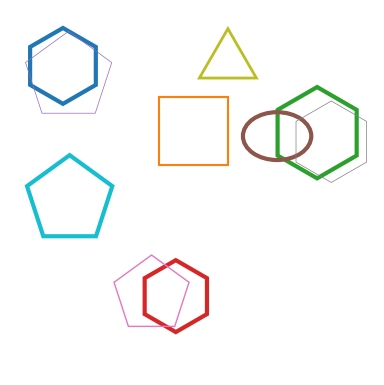[{"shape": "hexagon", "thickness": 3, "radius": 0.49, "center": [0.164, 0.829]}, {"shape": "square", "thickness": 1.5, "radius": 0.45, "center": [0.503, 0.66]}, {"shape": "hexagon", "thickness": 3, "radius": 0.59, "center": [0.824, 0.655]}, {"shape": "hexagon", "thickness": 3, "radius": 0.47, "center": [0.457, 0.231]}, {"shape": "pentagon", "thickness": 0.5, "radius": 0.59, "center": [0.178, 0.801]}, {"shape": "oval", "thickness": 3, "radius": 0.44, "center": [0.72, 0.646]}, {"shape": "pentagon", "thickness": 1, "radius": 0.51, "center": [0.394, 0.235]}, {"shape": "hexagon", "thickness": 0.5, "radius": 0.53, "center": [0.86, 0.632]}, {"shape": "triangle", "thickness": 2, "radius": 0.43, "center": [0.592, 0.84]}, {"shape": "pentagon", "thickness": 3, "radius": 0.58, "center": [0.181, 0.481]}]